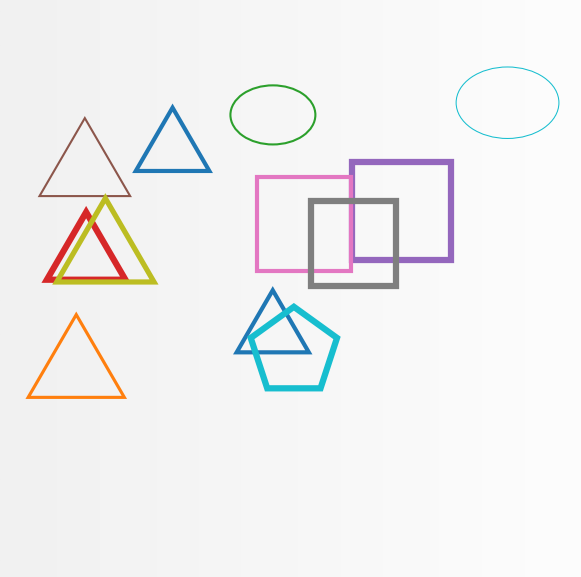[{"shape": "triangle", "thickness": 2, "radius": 0.37, "center": [0.297, 0.74]}, {"shape": "triangle", "thickness": 2, "radius": 0.36, "center": [0.469, 0.425]}, {"shape": "triangle", "thickness": 1.5, "radius": 0.48, "center": [0.131, 0.359]}, {"shape": "oval", "thickness": 1, "radius": 0.37, "center": [0.47, 0.8]}, {"shape": "triangle", "thickness": 3, "radius": 0.39, "center": [0.148, 0.554]}, {"shape": "square", "thickness": 3, "radius": 0.42, "center": [0.691, 0.634]}, {"shape": "triangle", "thickness": 1, "radius": 0.45, "center": [0.146, 0.705]}, {"shape": "square", "thickness": 2, "radius": 0.41, "center": [0.523, 0.612]}, {"shape": "square", "thickness": 3, "radius": 0.37, "center": [0.608, 0.578]}, {"shape": "triangle", "thickness": 2.5, "radius": 0.48, "center": [0.181, 0.559]}, {"shape": "oval", "thickness": 0.5, "radius": 0.44, "center": [0.873, 0.821]}, {"shape": "pentagon", "thickness": 3, "radius": 0.39, "center": [0.506, 0.39]}]